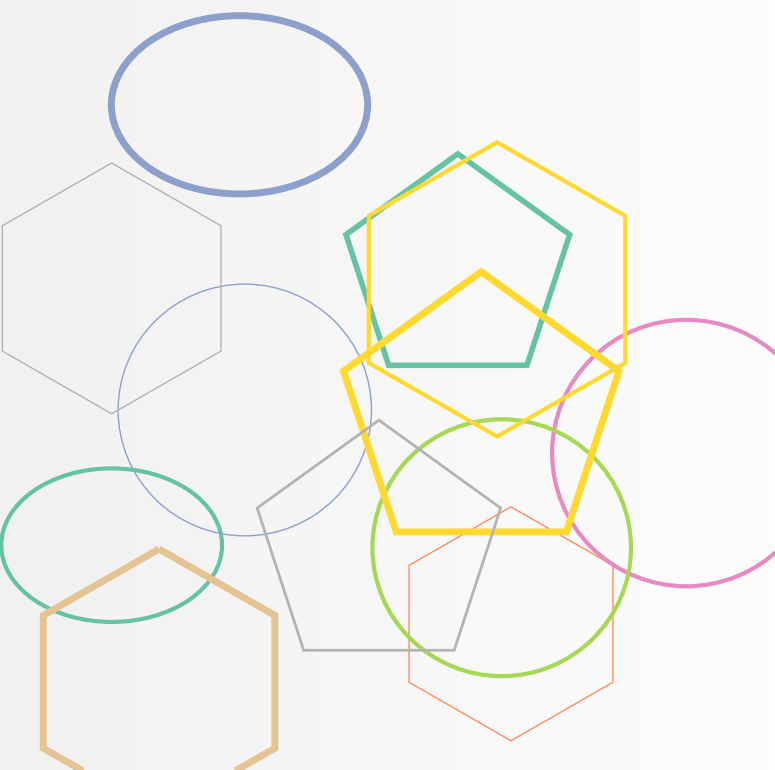[{"shape": "pentagon", "thickness": 2, "radius": 0.76, "center": [0.591, 0.648]}, {"shape": "oval", "thickness": 1.5, "radius": 0.71, "center": [0.144, 0.292]}, {"shape": "hexagon", "thickness": 0.5, "radius": 0.76, "center": [0.659, 0.19]}, {"shape": "circle", "thickness": 0.5, "radius": 0.82, "center": [0.316, 0.468]}, {"shape": "oval", "thickness": 2.5, "radius": 0.83, "center": [0.309, 0.864]}, {"shape": "circle", "thickness": 1.5, "radius": 0.87, "center": [0.885, 0.412]}, {"shape": "circle", "thickness": 1.5, "radius": 0.83, "center": [0.647, 0.289]}, {"shape": "hexagon", "thickness": 1.5, "radius": 0.96, "center": [0.641, 0.624]}, {"shape": "pentagon", "thickness": 2.5, "radius": 0.93, "center": [0.621, 0.46]}, {"shape": "hexagon", "thickness": 2.5, "radius": 0.86, "center": [0.205, 0.115]}, {"shape": "pentagon", "thickness": 1, "radius": 0.83, "center": [0.489, 0.289]}, {"shape": "hexagon", "thickness": 0.5, "radius": 0.81, "center": [0.144, 0.625]}]